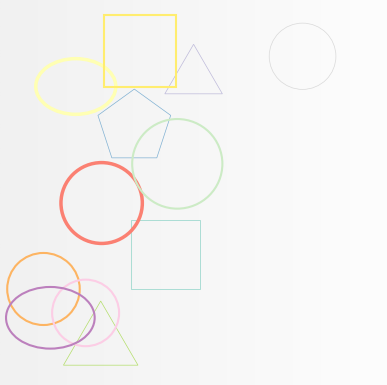[{"shape": "square", "thickness": 0.5, "radius": 0.45, "center": [0.427, 0.338]}, {"shape": "oval", "thickness": 2.5, "radius": 0.52, "center": [0.196, 0.775]}, {"shape": "triangle", "thickness": 0.5, "radius": 0.43, "center": [0.5, 0.799]}, {"shape": "circle", "thickness": 2.5, "radius": 0.52, "center": [0.262, 0.473]}, {"shape": "pentagon", "thickness": 0.5, "radius": 0.49, "center": [0.347, 0.67]}, {"shape": "circle", "thickness": 1.5, "radius": 0.47, "center": [0.112, 0.249]}, {"shape": "triangle", "thickness": 0.5, "radius": 0.56, "center": [0.26, 0.107]}, {"shape": "circle", "thickness": 1.5, "radius": 0.43, "center": [0.221, 0.187]}, {"shape": "circle", "thickness": 0.5, "radius": 0.43, "center": [0.781, 0.854]}, {"shape": "oval", "thickness": 1.5, "radius": 0.57, "center": [0.13, 0.175]}, {"shape": "circle", "thickness": 1.5, "radius": 0.58, "center": [0.457, 0.574]}, {"shape": "square", "thickness": 1.5, "radius": 0.46, "center": [0.361, 0.868]}]